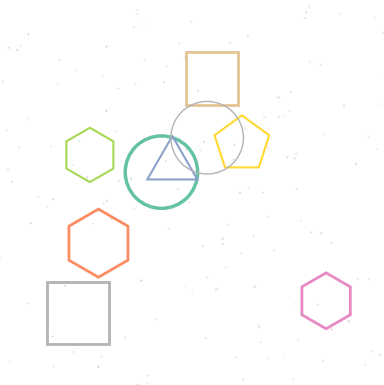[{"shape": "circle", "thickness": 2.5, "radius": 0.47, "center": [0.419, 0.553]}, {"shape": "hexagon", "thickness": 2, "radius": 0.44, "center": [0.256, 0.368]}, {"shape": "triangle", "thickness": 1.5, "radius": 0.38, "center": [0.448, 0.571]}, {"shape": "hexagon", "thickness": 2, "radius": 0.36, "center": [0.847, 0.219]}, {"shape": "hexagon", "thickness": 1.5, "radius": 0.35, "center": [0.233, 0.598]}, {"shape": "pentagon", "thickness": 1.5, "radius": 0.37, "center": [0.628, 0.626]}, {"shape": "square", "thickness": 2, "radius": 0.34, "center": [0.55, 0.797]}, {"shape": "square", "thickness": 2, "radius": 0.4, "center": [0.203, 0.187]}, {"shape": "circle", "thickness": 1, "radius": 0.47, "center": [0.538, 0.642]}]